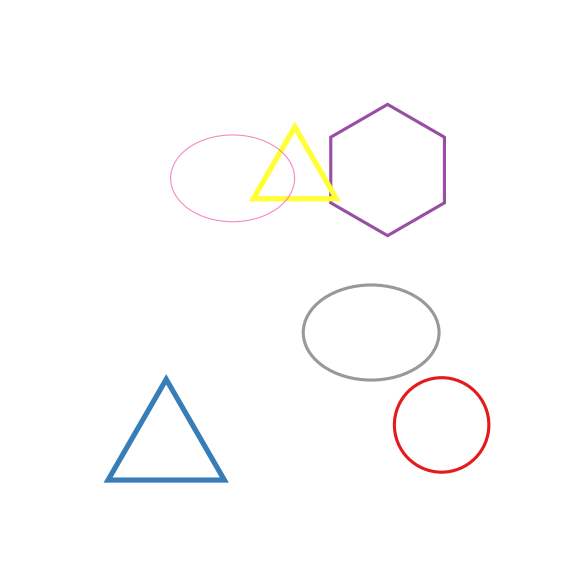[{"shape": "circle", "thickness": 1.5, "radius": 0.41, "center": [0.765, 0.263]}, {"shape": "triangle", "thickness": 2.5, "radius": 0.58, "center": [0.288, 0.226]}, {"shape": "hexagon", "thickness": 1.5, "radius": 0.57, "center": [0.671, 0.705]}, {"shape": "triangle", "thickness": 2.5, "radius": 0.41, "center": [0.511, 0.696]}, {"shape": "oval", "thickness": 0.5, "radius": 0.54, "center": [0.403, 0.69]}, {"shape": "oval", "thickness": 1.5, "radius": 0.59, "center": [0.643, 0.423]}]